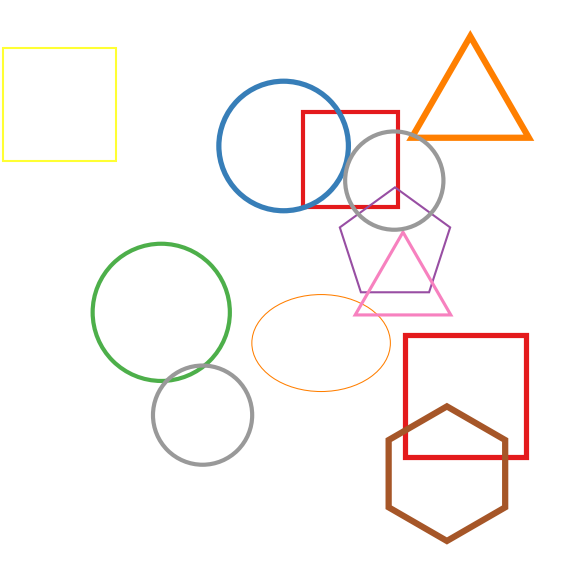[{"shape": "square", "thickness": 2.5, "radius": 0.53, "center": [0.806, 0.313]}, {"shape": "square", "thickness": 2, "radius": 0.41, "center": [0.607, 0.723]}, {"shape": "circle", "thickness": 2.5, "radius": 0.56, "center": [0.491, 0.746]}, {"shape": "circle", "thickness": 2, "radius": 0.59, "center": [0.279, 0.458]}, {"shape": "pentagon", "thickness": 1, "radius": 0.5, "center": [0.684, 0.574]}, {"shape": "oval", "thickness": 0.5, "radius": 0.6, "center": [0.556, 0.405]}, {"shape": "triangle", "thickness": 3, "radius": 0.59, "center": [0.814, 0.819]}, {"shape": "square", "thickness": 1, "radius": 0.49, "center": [0.103, 0.818]}, {"shape": "hexagon", "thickness": 3, "radius": 0.58, "center": [0.774, 0.179]}, {"shape": "triangle", "thickness": 1.5, "radius": 0.48, "center": [0.698, 0.502]}, {"shape": "circle", "thickness": 2, "radius": 0.43, "center": [0.351, 0.28]}, {"shape": "circle", "thickness": 2, "radius": 0.43, "center": [0.683, 0.686]}]